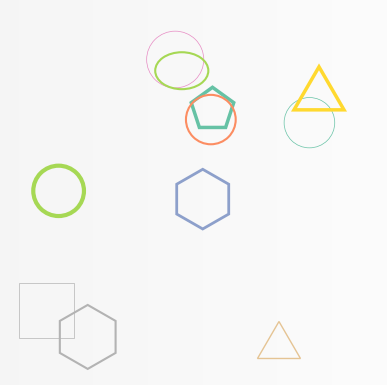[{"shape": "circle", "thickness": 0.5, "radius": 0.33, "center": [0.799, 0.681]}, {"shape": "pentagon", "thickness": 2.5, "radius": 0.29, "center": [0.548, 0.716]}, {"shape": "circle", "thickness": 1.5, "radius": 0.32, "center": [0.544, 0.689]}, {"shape": "hexagon", "thickness": 2, "radius": 0.39, "center": [0.523, 0.483]}, {"shape": "circle", "thickness": 0.5, "radius": 0.37, "center": [0.452, 0.845]}, {"shape": "oval", "thickness": 1.5, "radius": 0.34, "center": [0.469, 0.816]}, {"shape": "circle", "thickness": 3, "radius": 0.33, "center": [0.151, 0.504]}, {"shape": "triangle", "thickness": 2.5, "radius": 0.37, "center": [0.823, 0.752]}, {"shape": "triangle", "thickness": 1, "radius": 0.32, "center": [0.72, 0.101]}, {"shape": "hexagon", "thickness": 1.5, "radius": 0.42, "center": [0.226, 0.125]}, {"shape": "square", "thickness": 0.5, "radius": 0.35, "center": [0.121, 0.193]}]